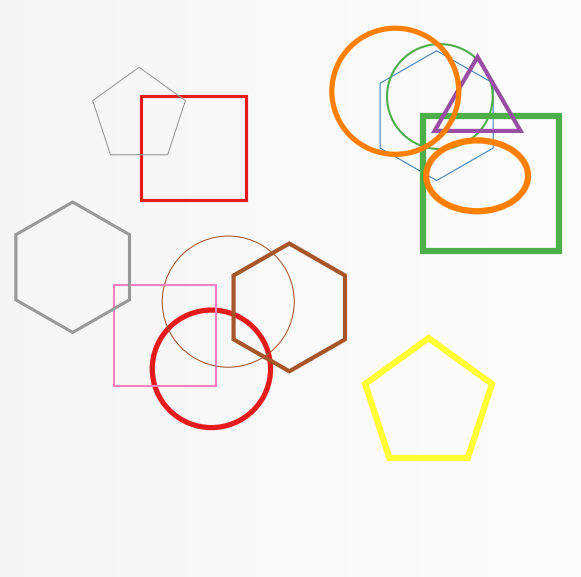[{"shape": "circle", "thickness": 2.5, "radius": 0.51, "center": [0.364, 0.36]}, {"shape": "square", "thickness": 1.5, "radius": 0.45, "center": [0.333, 0.743]}, {"shape": "hexagon", "thickness": 0.5, "radius": 0.56, "center": [0.751, 0.799]}, {"shape": "square", "thickness": 3, "radius": 0.58, "center": [0.845, 0.681]}, {"shape": "circle", "thickness": 1, "radius": 0.45, "center": [0.757, 0.832]}, {"shape": "triangle", "thickness": 2, "radius": 0.43, "center": [0.822, 0.815]}, {"shape": "oval", "thickness": 3, "radius": 0.44, "center": [0.821, 0.695]}, {"shape": "circle", "thickness": 2.5, "radius": 0.55, "center": [0.68, 0.841]}, {"shape": "pentagon", "thickness": 3, "radius": 0.57, "center": [0.737, 0.299]}, {"shape": "circle", "thickness": 0.5, "radius": 0.57, "center": [0.393, 0.477]}, {"shape": "hexagon", "thickness": 2, "radius": 0.55, "center": [0.498, 0.467]}, {"shape": "square", "thickness": 1, "radius": 0.44, "center": [0.284, 0.419]}, {"shape": "pentagon", "thickness": 0.5, "radius": 0.42, "center": [0.239, 0.799]}, {"shape": "hexagon", "thickness": 1.5, "radius": 0.56, "center": [0.125, 0.536]}]